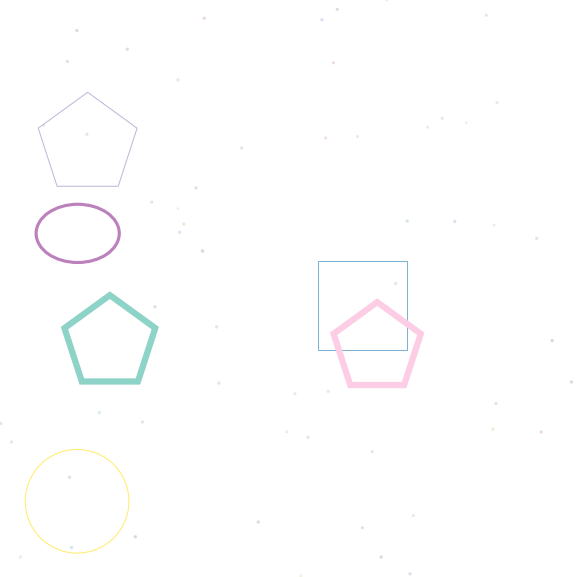[{"shape": "pentagon", "thickness": 3, "radius": 0.41, "center": [0.19, 0.405]}, {"shape": "pentagon", "thickness": 0.5, "radius": 0.45, "center": [0.152, 0.749]}, {"shape": "square", "thickness": 0.5, "radius": 0.39, "center": [0.628, 0.47]}, {"shape": "pentagon", "thickness": 3, "radius": 0.4, "center": [0.653, 0.397]}, {"shape": "oval", "thickness": 1.5, "radius": 0.36, "center": [0.135, 0.595]}, {"shape": "circle", "thickness": 0.5, "radius": 0.45, "center": [0.133, 0.131]}]